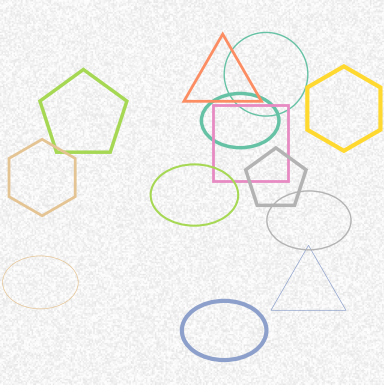[{"shape": "circle", "thickness": 1, "radius": 0.54, "center": [0.691, 0.807]}, {"shape": "oval", "thickness": 2.5, "radius": 0.5, "center": [0.624, 0.687]}, {"shape": "triangle", "thickness": 2, "radius": 0.58, "center": [0.578, 0.795]}, {"shape": "oval", "thickness": 3, "radius": 0.55, "center": [0.582, 0.142]}, {"shape": "triangle", "thickness": 0.5, "radius": 0.56, "center": [0.801, 0.25]}, {"shape": "square", "thickness": 2, "radius": 0.49, "center": [0.651, 0.628]}, {"shape": "oval", "thickness": 1.5, "radius": 0.57, "center": [0.505, 0.493]}, {"shape": "pentagon", "thickness": 2.5, "radius": 0.59, "center": [0.217, 0.701]}, {"shape": "hexagon", "thickness": 3, "radius": 0.55, "center": [0.893, 0.718]}, {"shape": "hexagon", "thickness": 2, "radius": 0.5, "center": [0.109, 0.539]}, {"shape": "oval", "thickness": 0.5, "radius": 0.49, "center": [0.105, 0.267]}, {"shape": "pentagon", "thickness": 2.5, "radius": 0.41, "center": [0.717, 0.533]}, {"shape": "oval", "thickness": 1, "radius": 0.55, "center": [0.802, 0.428]}]